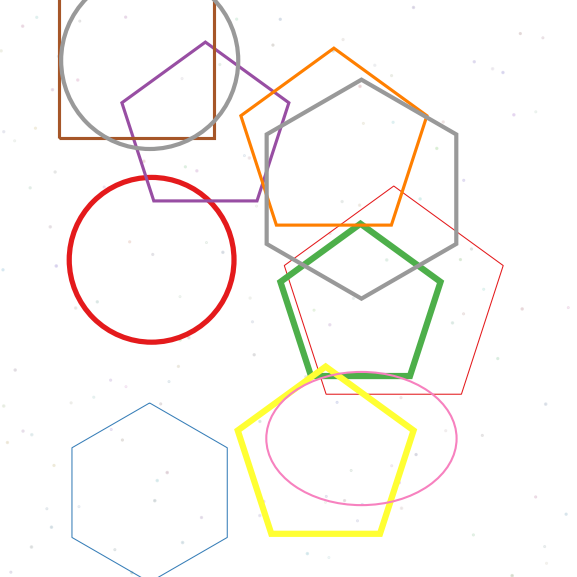[{"shape": "pentagon", "thickness": 0.5, "radius": 1.0, "center": [0.682, 0.478]}, {"shape": "circle", "thickness": 2.5, "radius": 0.71, "center": [0.263, 0.549]}, {"shape": "hexagon", "thickness": 0.5, "radius": 0.78, "center": [0.259, 0.146]}, {"shape": "pentagon", "thickness": 3, "radius": 0.73, "center": [0.624, 0.466]}, {"shape": "pentagon", "thickness": 1.5, "radius": 0.76, "center": [0.356, 0.774]}, {"shape": "pentagon", "thickness": 1.5, "radius": 0.85, "center": [0.578, 0.746]}, {"shape": "pentagon", "thickness": 3, "radius": 0.8, "center": [0.564, 0.204]}, {"shape": "square", "thickness": 1.5, "radius": 0.67, "center": [0.237, 0.895]}, {"shape": "oval", "thickness": 1, "radius": 0.82, "center": [0.626, 0.24]}, {"shape": "hexagon", "thickness": 2, "radius": 0.95, "center": [0.626, 0.672]}, {"shape": "circle", "thickness": 2, "radius": 0.77, "center": [0.259, 0.894]}]